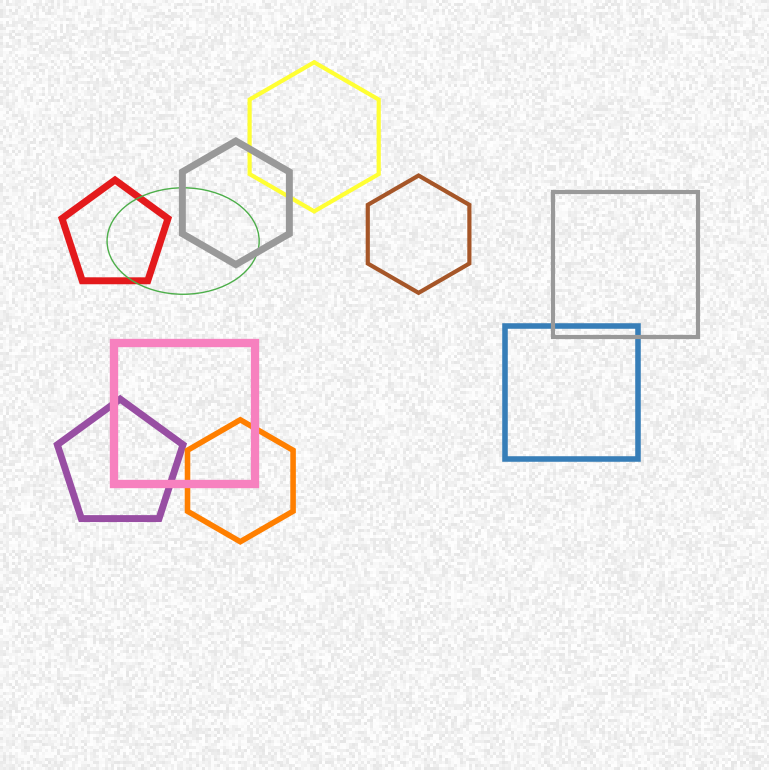[{"shape": "pentagon", "thickness": 2.5, "radius": 0.36, "center": [0.149, 0.694]}, {"shape": "square", "thickness": 2, "radius": 0.43, "center": [0.742, 0.49]}, {"shape": "oval", "thickness": 0.5, "radius": 0.49, "center": [0.238, 0.687]}, {"shape": "pentagon", "thickness": 2.5, "radius": 0.43, "center": [0.156, 0.396]}, {"shape": "hexagon", "thickness": 2, "radius": 0.4, "center": [0.312, 0.376]}, {"shape": "hexagon", "thickness": 1.5, "radius": 0.48, "center": [0.408, 0.822]}, {"shape": "hexagon", "thickness": 1.5, "radius": 0.38, "center": [0.544, 0.696]}, {"shape": "square", "thickness": 3, "radius": 0.46, "center": [0.24, 0.463]}, {"shape": "hexagon", "thickness": 2.5, "radius": 0.4, "center": [0.306, 0.737]}, {"shape": "square", "thickness": 1.5, "radius": 0.47, "center": [0.812, 0.657]}]